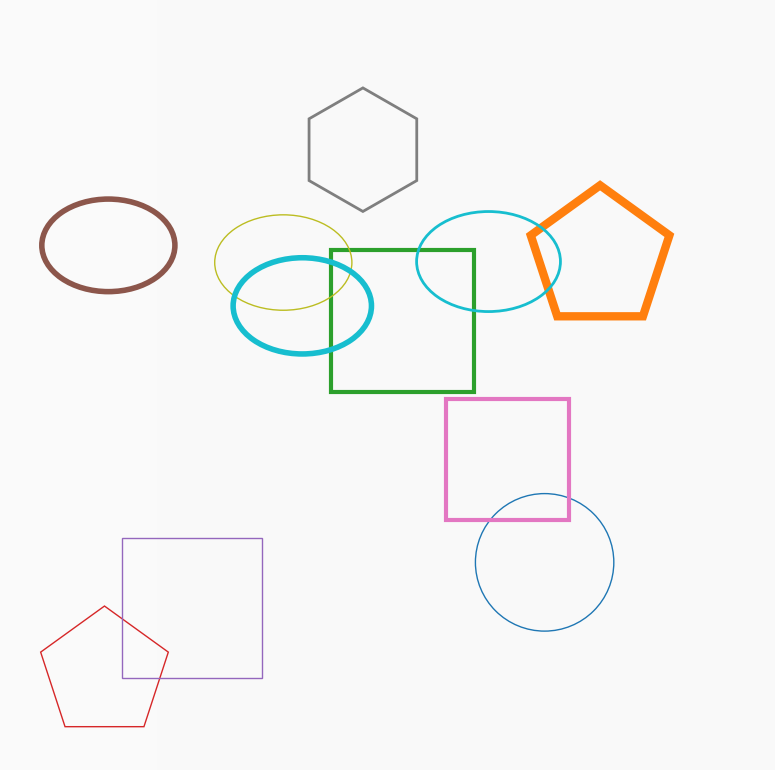[{"shape": "circle", "thickness": 0.5, "radius": 0.45, "center": [0.703, 0.27]}, {"shape": "pentagon", "thickness": 3, "radius": 0.47, "center": [0.774, 0.665]}, {"shape": "square", "thickness": 1.5, "radius": 0.46, "center": [0.519, 0.583]}, {"shape": "pentagon", "thickness": 0.5, "radius": 0.43, "center": [0.135, 0.126]}, {"shape": "square", "thickness": 0.5, "radius": 0.45, "center": [0.247, 0.21]}, {"shape": "oval", "thickness": 2, "radius": 0.43, "center": [0.14, 0.681]}, {"shape": "square", "thickness": 1.5, "radius": 0.39, "center": [0.655, 0.403]}, {"shape": "hexagon", "thickness": 1, "radius": 0.4, "center": [0.468, 0.806]}, {"shape": "oval", "thickness": 0.5, "radius": 0.44, "center": [0.366, 0.659]}, {"shape": "oval", "thickness": 1, "radius": 0.46, "center": [0.63, 0.66]}, {"shape": "oval", "thickness": 2, "radius": 0.45, "center": [0.39, 0.603]}]